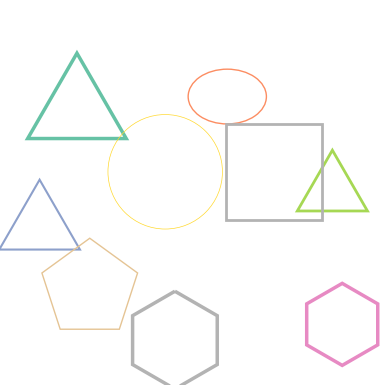[{"shape": "triangle", "thickness": 2.5, "radius": 0.74, "center": [0.2, 0.714]}, {"shape": "oval", "thickness": 1, "radius": 0.51, "center": [0.59, 0.749]}, {"shape": "triangle", "thickness": 1.5, "radius": 0.6, "center": [0.103, 0.412]}, {"shape": "hexagon", "thickness": 2.5, "radius": 0.53, "center": [0.889, 0.157]}, {"shape": "triangle", "thickness": 2, "radius": 0.53, "center": [0.863, 0.505]}, {"shape": "circle", "thickness": 0.5, "radius": 0.74, "center": [0.429, 0.554]}, {"shape": "pentagon", "thickness": 1, "radius": 0.65, "center": [0.233, 0.251]}, {"shape": "square", "thickness": 2, "radius": 0.62, "center": [0.711, 0.553]}, {"shape": "hexagon", "thickness": 2.5, "radius": 0.63, "center": [0.454, 0.117]}]